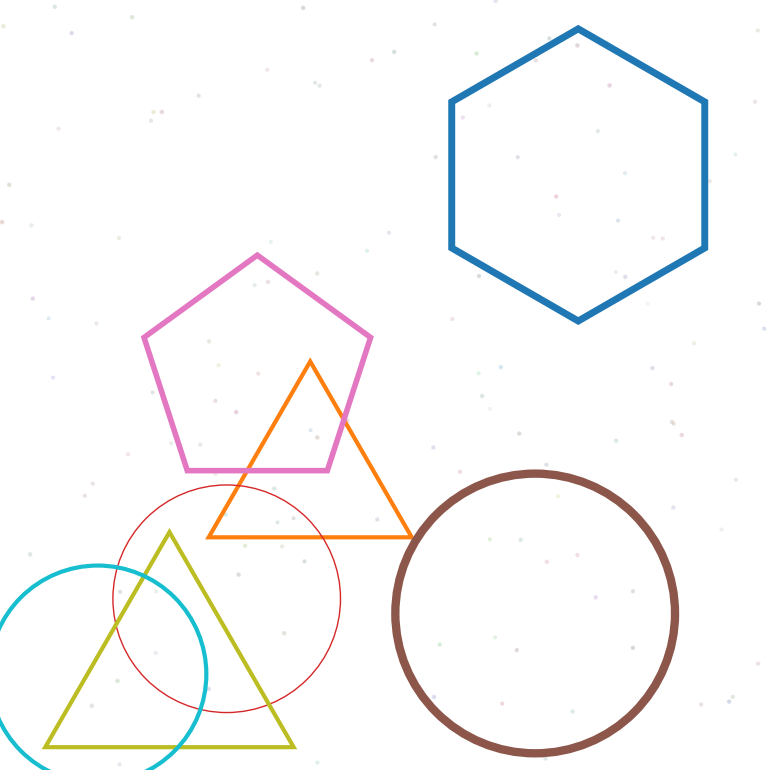[{"shape": "hexagon", "thickness": 2.5, "radius": 0.95, "center": [0.751, 0.773]}, {"shape": "triangle", "thickness": 1.5, "radius": 0.76, "center": [0.403, 0.378]}, {"shape": "circle", "thickness": 0.5, "radius": 0.74, "center": [0.294, 0.222]}, {"shape": "circle", "thickness": 3, "radius": 0.91, "center": [0.695, 0.203]}, {"shape": "pentagon", "thickness": 2, "radius": 0.77, "center": [0.334, 0.514]}, {"shape": "triangle", "thickness": 1.5, "radius": 0.93, "center": [0.22, 0.123]}, {"shape": "circle", "thickness": 1.5, "radius": 0.71, "center": [0.127, 0.124]}]